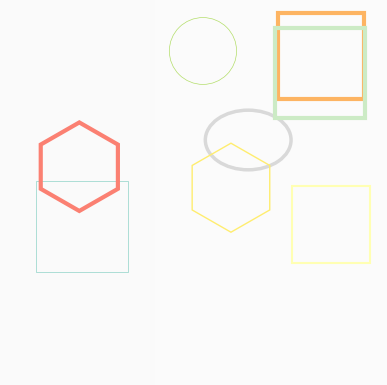[{"shape": "square", "thickness": 0.5, "radius": 0.59, "center": [0.212, 0.411]}, {"shape": "square", "thickness": 1.5, "radius": 0.5, "center": [0.854, 0.417]}, {"shape": "hexagon", "thickness": 3, "radius": 0.57, "center": [0.205, 0.567]}, {"shape": "square", "thickness": 3, "radius": 0.55, "center": [0.828, 0.854]}, {"shape": "circle", "thickness": 0.5, "radius": 0.43, "center": [0.524, 0.868]}, {"shape": "oval", "thickness": 2.5, "radius": 0.55, "center": [0.64, 0.636]}, {"shape": "square", "thickness": 3, "radius": 0.58, "center": [0.825, 0.81]}, {"shape": "hexagon", "thickness": 1, "radius": 0.58, "center": [0.596, 0.512]}]